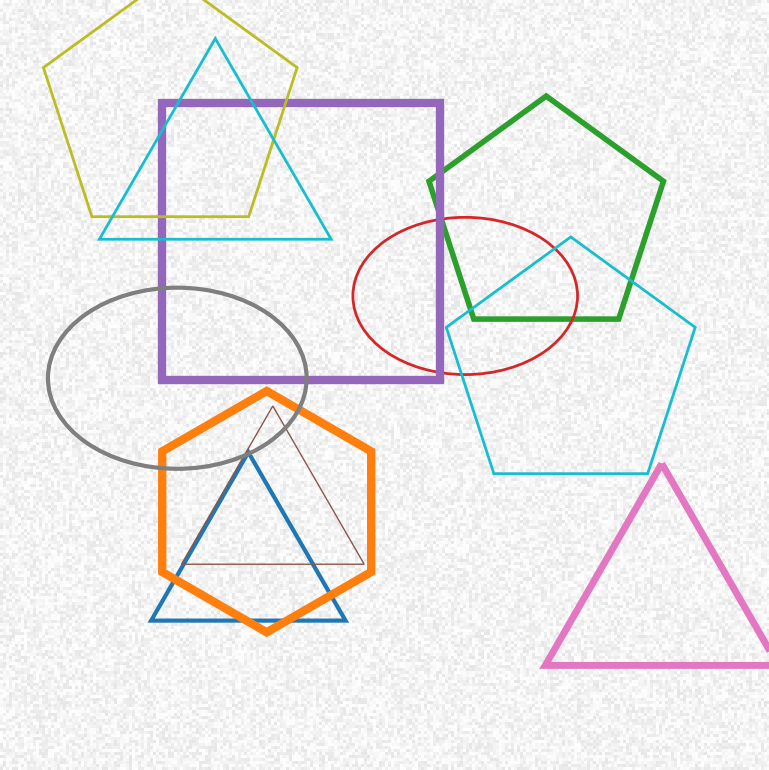[{"shape": "triangle", "thickness": 1.5, "radius": 0.73, "center": [0.323, 0.267]}, {"shape": "hexagon", "thickness": 3, "radius": 0.78, "center": [0.346, 0.336]}, {"shape": "pentagon", "thickness": 2, "radius": 0.8, "center": [0.709, 0.715]}, {"shape": "oval", "thickness": 1, "radius": 0.73, "center": [0.604, 0.616]}, {"shape": "square", "thickness": 3, "radius": 0.9, "center": [0.391, 0.686]}, {"shape": "triangle", "thickness": 0.5, "radius": 0.69, "center": [0.354, 0.336]}, {"shape": "triangle", "thickness": 2.5, "radius": 0.87, "center": [0.859, 0.223]}, {"shape": "oval", "thickness": 1.5, "radius": 0.84, "center": [0.23, 0.509]}, {"shape": "pentagon", "thickness": 1, "radius": 0.87, "center": [0.221, 0.859]}, {"shape": "triangle", "thickness": 1, "radius": 0.87, "center": [0.28, 0.776]}, {"shape": "pentagon", "thickness": 1, "radius": 0.85, "center": [0.741, 0.522]}]